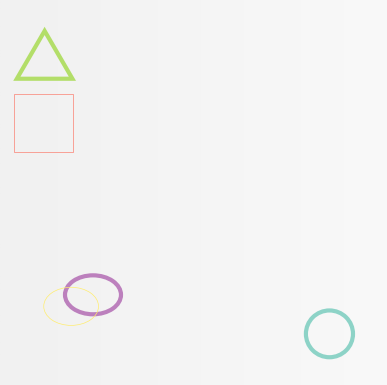[{"shape": "circle", "thickness": 3, "radius": 0.3, "center": [0.85, 0.133]}, {"shape": "square", "thickness": 0.5, "radius": 0.38, "center": [0.111, 0.68]}, {"shape": "triangle", "thickness": 3, "radius": 0.41, "center": [0.115, 0.837]}, {"shape": "oval", "thickness": 3, "radius": 0.36, "center": [0.24, 0.234]}, {"shape": "oval", "thickness": 0.5, "radius": 0.35, "center": [0.184, 0.204]}]